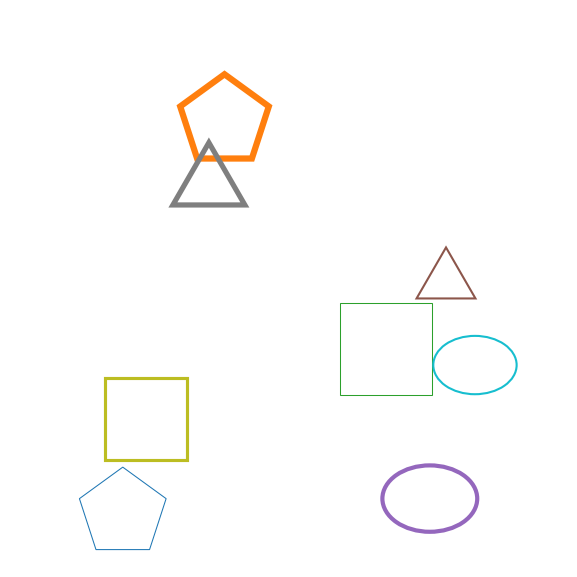[{"shape": "pentagon", "thickness": 0.5, "radius": 0.39, "center": [0.213, 0.111]}, {"shape": "pentagon", "thickness": 3, "radius": 0.4, "center": [0.389, 0.79]}, {"shape": "square", "thickness": 0.5, "radius": 0.4, "center": [0.669, 0.395]}, {"shape": "oval", "thickness": 2, "radius": 0.41, "center": [0.744, 0.136]}, {"shape": "triangle", "thickness": 1, "radius": 0.29, "center": [0.772, 0.512]}, {"shape": "triangle", "thickness": 2.5, "radius": 0.36, "center": [0.362, 0.68]}, {"shape": "square", "thickness": 1.5, "radius": 0.36, "center": [0.253, 0.274]}, {"shape": "oval", "thickness": 1, "radius": 0.36, "center": [0.822, 0.367]}]